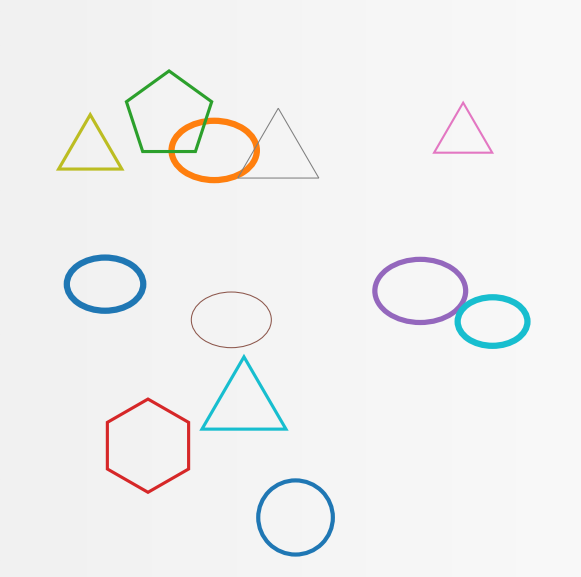[{"shape": "oval", "thickness": 3, "radius": 0.33, "center": [0.181, 0.507]}, {"shape": "circle", "thickness": 2, "radius": 0.32, "center": [0.508, 0.103]}, {"shape": "oval", "thickness": 3, "radius": 0.37, "center": [0.369, 0.739]}, {"shape": "pentagon", "thickness": 1.5, "radius": 0.39, "center": [0.291, 0.799]}, {"shape": "hexagon", "thickness": 1.5, "radius": 0.4, "center": [0.255, 0.227]}, {"shape": "oval", "thickness": 2.5, "radius": 0.39, "center": [0.723, 0.495]}, {"shape": "oval", "thickness": 0.5, "radius": 0.34, "center": [0.398, 0.445]}, {"shape": "triangle", "thickness": 1, "radius": 0.29, "center": [0.797, 0.764]}, {"shape": "triangle", "thickness": 0.5, "radius": 0.4, "center": [0.479, 0.731]}, {"shape": "triangle", "thickness": 1.5, "radius": 0.31, "center": [0.155, 0.738]}, {"shape": "oval", "thickness": 3, "radius": 0.3, "center": [0.847, 0.442]}, {"shape": "triangle", "thickness": 1.5, "radius": 0.42, "center": [0.42, 0.298]}]